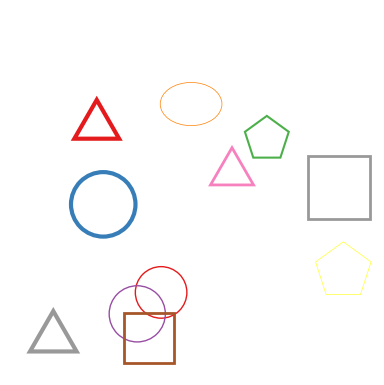[{"shape": "triangle", "thickness": 3, "radius": 0.34, "center": [0.251, 0.673]}, {"shape": "circle", "thickness": 1, "radius": 0.33, "center": [0.418, 0.24]}, {"shape": "circle", "thickness": 3, "radius": 0.42, "center": [0.268, 0.469]}, {"shape": "pentagon", "thickness": 1.5, "radius": 0.3, "center": [0.693, 0.639]}, {"shape": "circle", "thickness": 1, "radius": 0.36, "center": [0.357, 0.185]}, {"shape": "oval", "thickness": 0.5, "radius": 0.4, "center": [0.496, 0.73]}, {"shape": "pentagon", "thickness": 0.5, "radius": 0.38, "center": [0.892, 0.296]}, {"shape": "square", "thickness": 2, "radius": 0.32, "center": [0.387, 0.122]}, {"shape": "triangle", "thickness": 2, "radius": 0.32, "center": [0.603, 0.552]}, {"shape": "square", "thickness": 2, "radius": 0.41, "center": [0.88, 0.514]}, {"shape": "triangle", "thickness": 3, "radius": 0.35, "center": [0.138, 0.122]}]